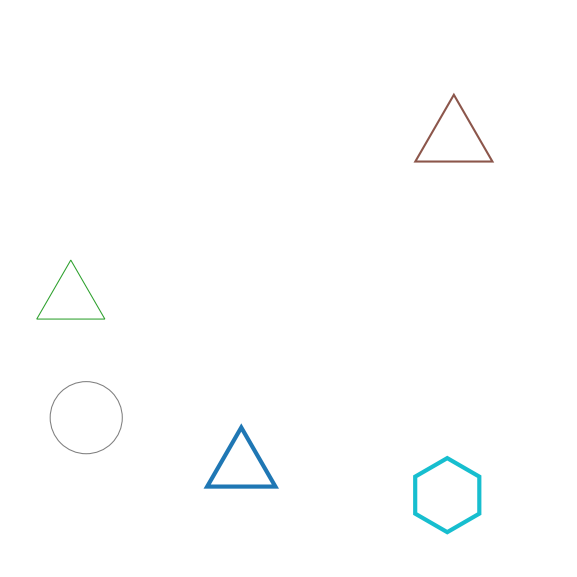[{"shape": "triangle", "thickness": 2, "radius": 0.34, "center": [0.418, 0.191]}, {"shape": "triangle", "thickness": 0.5, "radius": 0.34, "center": [0.123, 0.481]}, {"shape": "triangle", "thickness": 1, "radius": 0.39, "center": [0.786, 0.758]}, {"shape": "circle", "thickness": 0.5, "radius": 0.31, "center": [0.149, 0.276]}, {"shape": "hexagon", "thickness": 2, "radius": 0.32, "center": [0.774, 0.142]}]